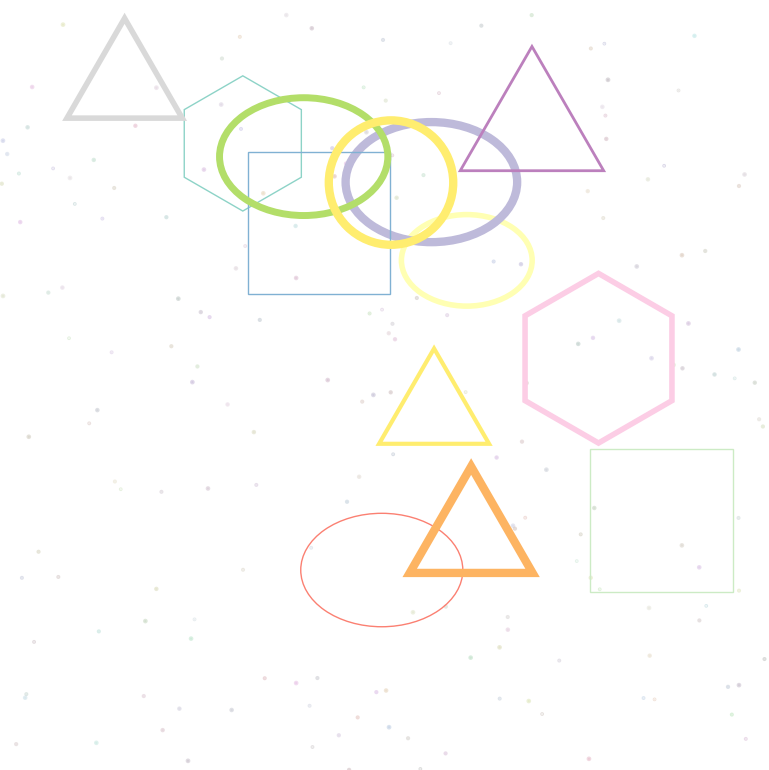[{"shape": "hexagon", "thickness": 0.5, "radius": 0.44, "center": [0.315, 0.814]}, {"shape": "oval", "thickness": 2, "radius": 0.42, "center": [0.606, 0.662]}, {"shape": "oval", "thickness": 3, "radius": 0.56, "center": [0.56, 0.763]}, {"shape": "oval", "thickness": 0.5, "radius": 0.53, "center": [0.496, 0.26]}, {"shape": "square", "thickness": 0.5, "radius": 0.46, "center": [0.414, 0.711]}, {"shape": "triangle", "thickness": 3, "radius": 0.46, "center": [0.612, 0.302]}, {"shape": "oval", "thickness": 2.5, "radius": 0.55, "center": [0.394, 0.797]}, {"shape": "hexagon", "thickness": 2, "radius": 0.55, "center": [0.777, 0.535]}, {"shape": "triangle", "thickness": 2, "radius": 0.43, "center": [0.162, 0.89]}, {"shape": "triangle", "thickness": 1, "radius": 0.54, "center": [0.691, 0.832]}, {"shape": "square", "thickness": 0.5, "radius": 0.46, "center": [0.859, 0.324]}, {"shape": "triangle", "thickness": 1.5, "radius": 0.41, "center": [0.564, 0.465]}, {"shape": "circle", "thickness": 3, "radius": 0.4, "center": [0.508, 0.763]}]